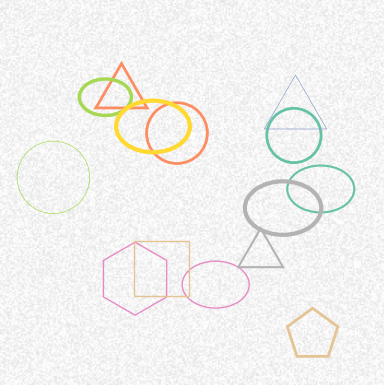[{"shape": "circle", "thickness": 2, "radius": 0.35, "center": [0.763, 0.648]}, {"shape": "oval", "thickness": 1.5, "radius": 0.44, "center": [0.833, 0.509]}, {"shape": "triangle", "thickness": 2, "radius": 0.38, "center": [0.316, 0.758]}, {"shape": "circle", "thickness": 2, "radius": 0.39, "center": [0.46, 0.654]}, {"shape": "triangle", "thickness": 0.5, "radius": 0.47, "center": [0.768, 0.712]}, {"shape": "hexagon", "thickness": 1, "radius": 0.47, "center": [0.351, 0.276]}, {"shape": "oval", "thickness": 1, "radius": 0.44, "center": [0.56, 0.261]}, {"shape": "circle", "thickness": 0.5, "radius": 0.47, "center": [0.139, 0.539]}, {"shape": "oval", "thickness": 2.5, "radius": 0.34, "center": [0.274, 0.747]}, {"shape": "oval", "thickness": 3, "radius": 0.48, "center": [0.397, 0.672]}, {"shape": "pentagon", "thickness": 2, "radius": 0.35, "center": [0.812, 0.13]}, {"shape": "square", "thickness": 1, "radius": 0.36, "center": [0.42, 0.303]}, {"shape": "oval", "thickness": 3, "radius": 0.5, "center": [0.735, 0.46]}, {"shape": "triangle", "thickness": 1.5, "radius": 0.34, "center": [0.677, 0.34]}]